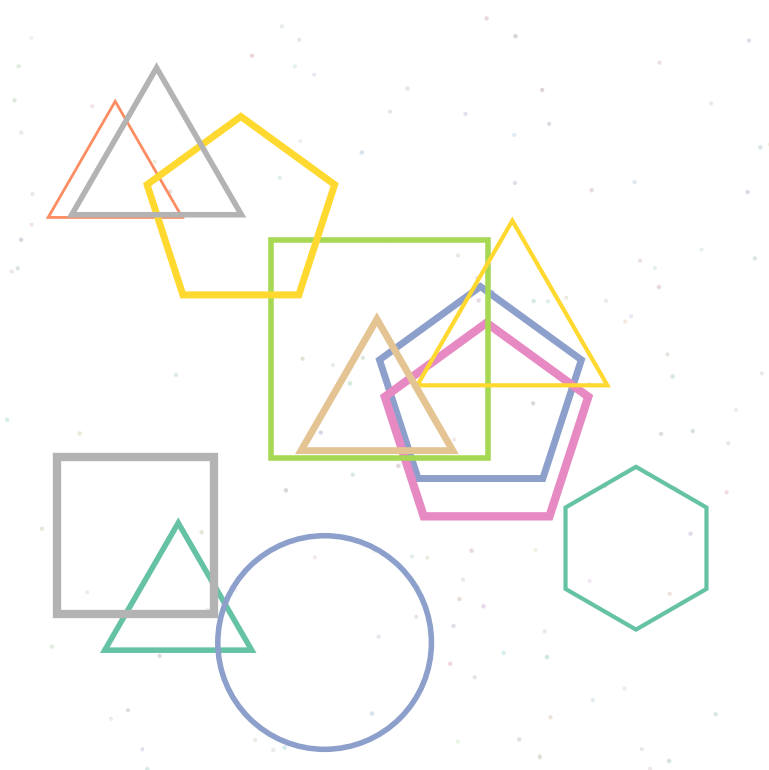[{"shape": "hexagon", "thickness": 1.5, "radius": 0.53, "center": [0.826, 0.288]}, {"shape": "triangle", "thickness": 2, "radius": 0.55, "center": [0.231, 0.211]}, {"shape": "triangle", "thickness": 1, "radius": 0.5, "center": [0.15, 0.768]}, {"shape": "circle", "thickness": 2, "radius": 0.69, "center": [0.422, 0.166]}, {"shape": "pentagon", "thickness": 2.5, "radius": 0.69, "center": [0.624, 0.49]}, {"shape": "pentagon", "thickness": 3, "radius": 0.69, "center": [0.632, 0.442]}, {"shape": "square", "thickness": 2, "radius": 0.71, "center": [0.493, 0.547]}, {"shape": "pentagon", "thickness": 2.5, "radius": 0.64, "center": [0.313, 0.721]}, {"shape": "triangle", "thickness": 1.5, "radius": 0.71, "center": [0.665, 0.571]}, {"shape": "triangle", "thickness": 2.5, "radius": 0.57, "center": [0.489, 0.472]}, {"shape": "square", "thickness": 3, "radius": 0.51, "center": [0.176, 0.305]}, {"shape": "triangle", "thickness": 2, "radius": 0.64, "center": [0.203, 0.785]}]